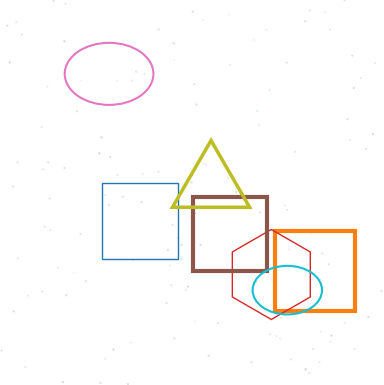[{"shape": "square", "thickness": 1, "radius": 0.49, "center": [0.364, 0.426]}, {"shape": "square", "thickness": 3, "radius": 0.52, "center": [0.818, 0.296]}, {"shape": "hexagon", "thickness": 1, "radius": 0.58, "center": [0.705, 0.287]}, {"shape": "square", "thickness": 3, "radius": 0.48, "center": [0.597, 0.393]}, {"shape": "oval", "thickness": 1.5, "radius": 0.58, "center": [0.283, 0.808]}, {"shape": "triangle", "thickness": 2.5, "radius": 0.58, "center": [0.548, 0.52]}, {"shape": "oval", "thickness": 1.5, "radius": 0.45, "center": [0.746, 0.246]}]